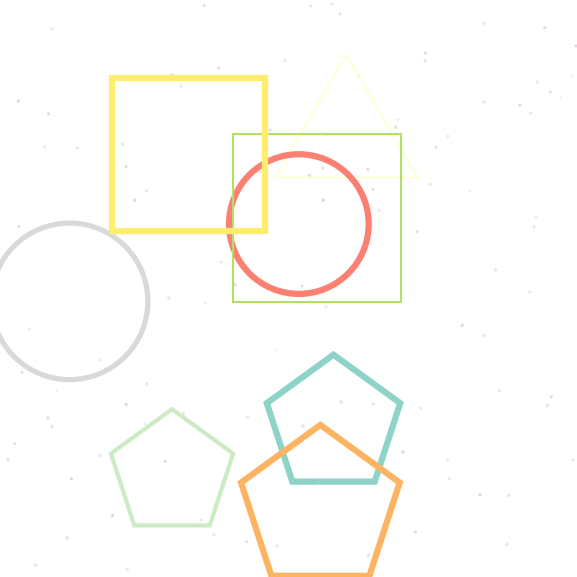[{"shape": "pentagon", "thickness": 3, "radius": 0.61, "center": [0.578, 0.264]}, {"shape": "triangle", "thickness": 0.5, "radius": 0.71, "center": [0.6, 0.763]}, {"shape": "circle", "thickness": 3, "radius": 0.6, "center": [0.517, 0.611]}, {"shape": "pentagon", "thickness": 3, "radius": 0.72, "center": [0.555, 0.119]}, {"shape": "square", "thickness": 1, "radius": 0.73, "center": [0.549, 0.622]}, {"shape": "circle", "thickness": 2.5, "radius": 0.68, "center": [0.12, 0.477]}, {"shape": "pentagon", "thickness": 2, "radius": 0.56, "center": [0.298, 0.179]}, {"shape": "square", "thickness": 3, "radius": 0.66, "center": [0.326, 0.731]}]